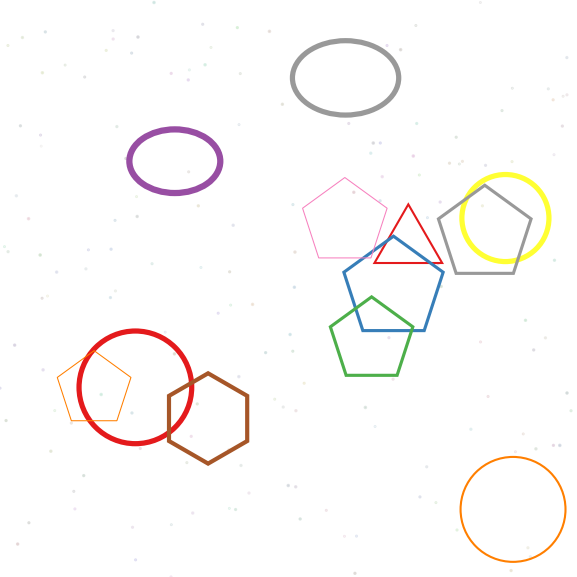[{"shape": "circle", "thickness": 2.5, "radius": 0.49, "center": [0.234, 0.328]}, {"shape": "triangle", "thickness": 1, "radius": 0.34, "center": [0.707, 0.578]}, {"shape": "pentagon", "thickness": 1.5, "radius": 0.45, "center": [0.681, 0.5]}, {"shape": "pentagon", "thickness": 1.5, "radius": 0.38, "center": [0.643, 0.41]}, {"shape": "oval", "thickness": 3, "radius": 0.39, "center": [0.303, 0.72]}, {"shape": "pentagon", "thickness": 0.5, "radius": 0.34, "center": [0.163, 0.325]}, {"shape": "circle", "thickness": 1, "radius": 0.45, "center": [0.888, 0.117]}, {"shape": "circle", "thickness": 2.5, "radius": 0.38, "center": [0.875, 0.622]}, {"shape": "hexagon", "thickness": 2, "radius": 0.39, "center": [0.36, 0.275]}, {"shape": "pentagon", "thickness": 0.5, "radius": 0.38, "center": [0.597, 0.615]}, {"shape": "oval", "thickness": 2.5, "radius": 0.46, "center": [0.598, 0.864]}, {"shape": "pentagon", "thickness": 1.5, "radius": 0.42, "center": [0.839, 0.594]}]